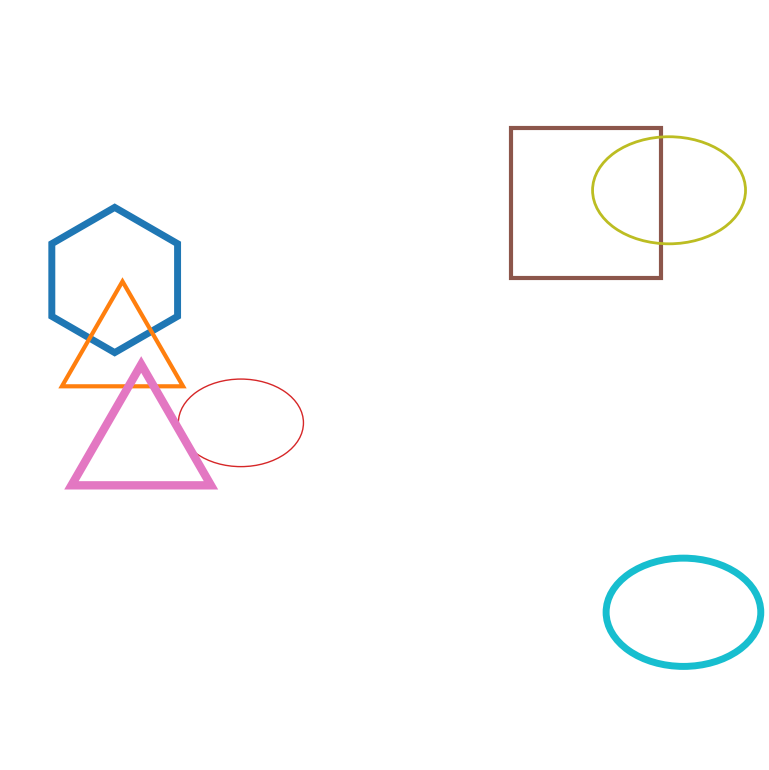[{"shape": "hexagon", "thickness": 2.5, "radius": 0.47, "center": [0.149, 0.636]}, {"shape": "triangle", "thickness": 1.5, "radius": 0.45, "center": [0.159, 0.544]}, {"shape": "oval", "thickness": 0.5, "radius": 0.41, "center": [0.313, 0.451]}, {"shape": "square", "thickness": 1.5, "radius": 0.49, "center": [0.761, 0.736]}, {"shape": "triangle", "thickness": 3, "radius": 0.52, "center": [0.183, 0.422]}, {"shape": "oval", "thickness": 1, "radius": 0.5, "center": [0.869, 0.753]}, {"shape": "oval", "thickness": 2.5, "radius": 0.5, "center": [0.888, 0.205]}]